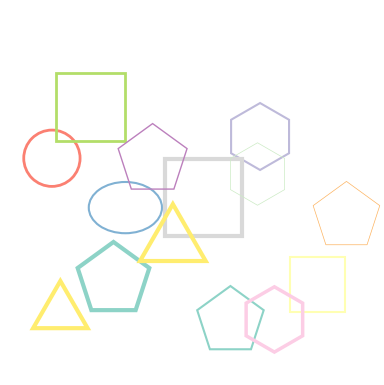[{"shape": "pentagon", "thickness": 1.5, "radius": 0.45, "center": [0.599, 0.166]}, {"shape": "pentagon", "thickness": 3, "radius": 0.49, "center": [0.295, 0.274]}, {"shape": "square", "thickness": 1.5, "radius": 0.35, "center": [0.824, 0.26]}, {"shape": "hexagon", "thickness": 1.5, "radius": 0.43, "center": [0.676, 0.645]}, {"shape": "circle", "thickness": 2, "radius": 0.37, "center": [0.135, 0.589]}, {"shape": "oval", "thickness": 1.5, "radius": 0.48, "center": [0.326, 0.461]}, {"shape": "pentagon", "thickness": 0.5, "radius": 0.45, "center": [0.9, 0.438]}, {"shape": "square", "thickness": 2, "radius": 0.45, "center": [0.235, 0.722]}, {"shape": "hexagon", "thickness": 2.5, "radius": 0.42, "center": [0.713, 0.17]}, {"shape": "square", "thickness": 3, "radius": 0.5, "center": [0.528, 0.486]}, {"shape": "pentagon", "thickness": 1, "radius": 0.47, "center": [0.396, 0.585]}, {"shape": "hexagon", "thickness": 0.5, "radius": 0.41, "center": [0.669, 0.548]}, {"shape": "triangle", "thickness": 3, "radius": 0.41, "center": [0.157, 0.188]}, {"shape": "triangle", "thickness": 3, "radius": 0.49, "center": [0.449, 0.371]}]